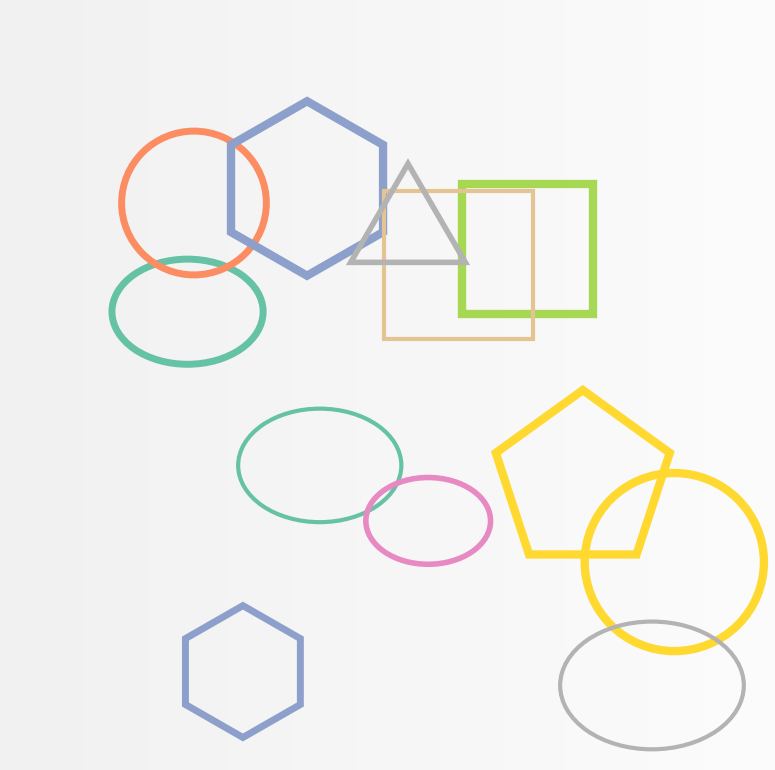[{"shape": "oval", "thickness": 2.5, "radius": 0.49, "center": [0.242, 0.595]}, {"shape": "oval", "thickness": 1.5, "radius": 0.53, "center": [0.413, 0.396]}, {"shape": "circle", "thickness": 2.5, "radius": 0.47, "center": [0.25, 0.736]}, {"shape": "hexagon", "thickness": 3, "radius": 0.57, "center": [0.396, 0.755]}, {"shape": "hexagon", "thickness": 2.5, "radius": 0.43, "center": [0.313, 0.128]}, {"shape": "oval", "thickness": 2, "radius": 0.4, "center": [0.553, 0.324]}, {"shape": "square", "thickness": 3, "radius": 0.42, "center": [0.681, 0.676]}, {"shape": "circle", "thickness": 3, "radius": 0.58, "center": [0.87, 0.27]}, {"shape": "pentagon", "thickness": 3, "radius": 0.59, "center": [0.752, 0.375]}, {"shape": "square", "thickness": 1.5, "radius": 0.48, "center": [0.591, 0.656]}, {"shape": "triangle", "thickness": 2, "radius": 0.43, "center": [0.526, 0.702]}, {"shape": "oval", "thickness": 1.5, "radius": 0.59, "center": [0.841, 0.11]}]